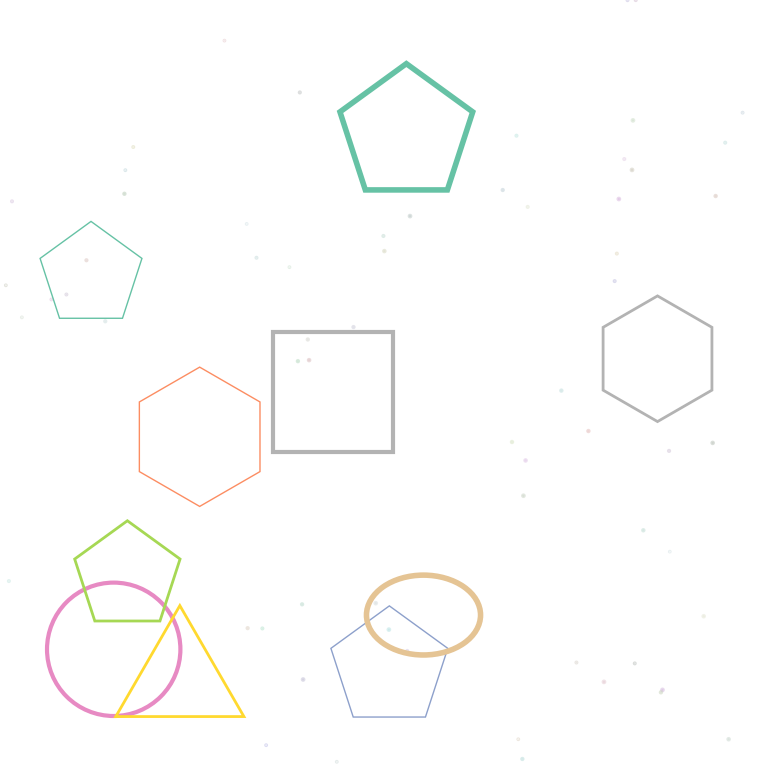[{"shape": "pentagon", "thickness": 2, "radius": 0.45, "center": [0.528, 0.827]}, {"shape": "pentagon", "thickness": 0.5, "radius": 0.35, "center": [0.118, 0.643]}, {"shape": "hexagon", "thickness": 0.5, "radius": 0.45, "center": [0.259, 0.433]}, {"shape": "pentagon", "thickness": 0.5, "radius": 0.4, "center": [0.506, 0.133]}, {"shape": "circle", "thickness": 1.5, "radius": 0.43, "center": [0.148, 0.157]}, {"shape": "pentagon", "thickness": 1, "radius": 0.36, "center": [0.165, 0.252]}, {"shape": "triangle", "thickness": 1, "radius": 0.48, "center": [0.234, 0.117]}, {"shape": "oval", "thickness": 2, "radius": 0.37, "center": [0.55, 0.201]}, {"shape": "square", "thickness": 1.5, "radius": 0.39, "center": [0.432, 0.491]}, {"shape": "hexagon", "thickness": 1, "radius": 0.41, "center": [0.854, 0.534]}]